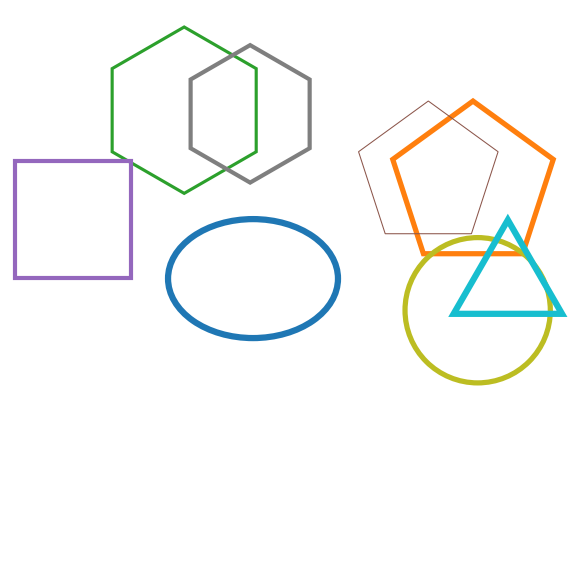[{"shape": "oval", "thickness": 3, "radius": 0.74, "center": [0.438, 0.517]}, {"shape": "pentagon", "thickness": 2.5, "radius": 0.73, "center": [0.819, 0.678]}, {"shape": "hexagon", "thickness": 1.5, "radius": 0.72, "center": [0.319, 0.808]}, {"shape": "square", "thickness": 2, "radius": 0.5, "center": [0.126, 0.619]}, {"shape": "pentagon", "thickness": 0.5, "radius": 0.64, "center": [0.742, 0.697]}, {"shape": "hexagon", "thickness": 2, "radius": 0.6, "center": [0.433, 0.802]}, {"shape": "circle", "thickness": 2.5, "radius": 0.63, "center": [0.827, 0.462]}, {"shape": "triangle", "thickness": 3, "radius": 0.54, "center": [0.879, 0.51]}]